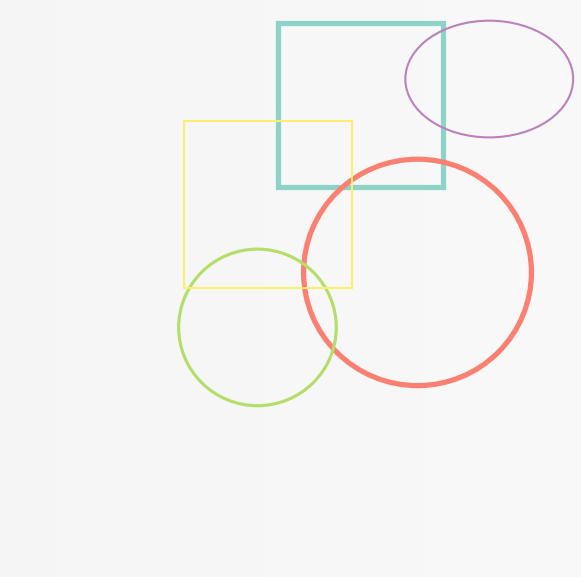[{"shape": "square", "thickness": 2.5, "radius": 0.71, "center": [0.621, 0.817]}, {"shape": "circle", "thickness": 2.5, "radius": 0.98, "center": [0.718, 0.527]}, {"shape": "circle", "thickness": 1.5, "radius": 0.68, "center": [0.443, 0.432]}, {"shape": "oval", "thickness": 1, "radius": 0.72, "center": [0.842, 0.862]}, {"shape": "square", "thickness": 1, "radius": 0.72, "center": [0.46, 0.645]}]